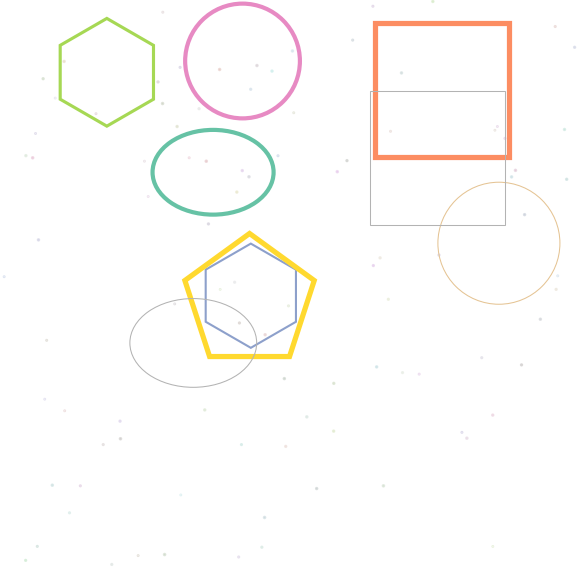[{"shape": "oval", "thickness": 2, "radius": 0.52, "center": [0.369, 0.701]}, {"shape": "square", "thickness": 2.5, "radius": 0.58, "center": [0.765, 0.843]}, {"shape": "hexagon", "thickness": 1, "radius": 0.45, "center": [0.434, 0.487]}, {"shape": "circle", "thickness": 2, "radius": 0.5, "center": [0.42, 0.894]}, {"shape": "hexagon", "thickness": 1.5, "radius": 0.47, "center": [0.185, 0.874]}, {"shape": "pentagon", "thickness": 2.5, "radius": 0.59, "center": [0.432, 0.477]}, {"shape": "circle", "thickness": 0.5, "radius": 0.53, "center": [0.864, 0.578]}, {"shape": "square", "thickness": 0.5, "radius": 0.58, "center": [0.758, 0.725]}, {"shape": "oval", "thickness": 0.5, "radius": 0.55, "center": [0.335, 0.405]}]